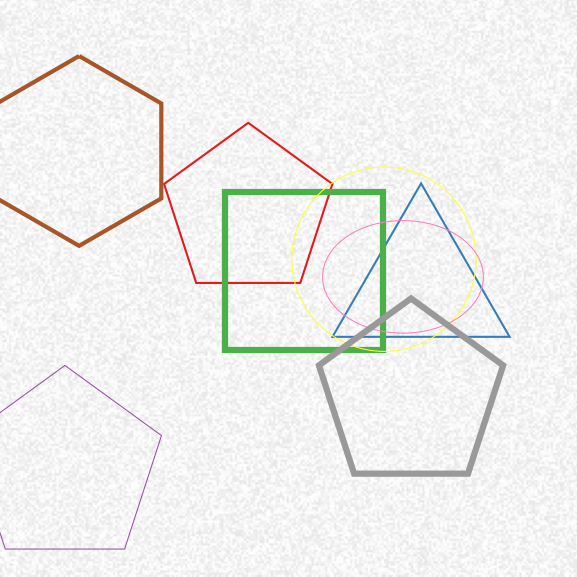[{"shape": "pentagon", "thickness": 1, "radius": 0.77, "center": [0.43, 0.633]}, {"shape": "triangle", "thickness": 1, "radius": 0.89, "center": [0.729, 0.504]}, {"shape": "square", "thickness": 3, "radius": 0.69, "center": [0.527, 0.53]}, {"shape": "pentagon", "thickness": 0.5, "radius": 0.88, "center": [0.112, 0.191]}, {"shape": "circle", "thickness": 0.5, "radius": 0.8, "center": [0.665, 0.55]}, {"shape": "hexagon", "thickness": 2, "radius": 0.82, "center": [0.137, 0.738]}, {"shape": "oval", "thickness": 0.5, "radius": 0.7, "center": [0.698, 0.52]}, {"shape": "pentagon", "thickness": 3, "radius": 0.84, "center": [0.712, 0.315]}]